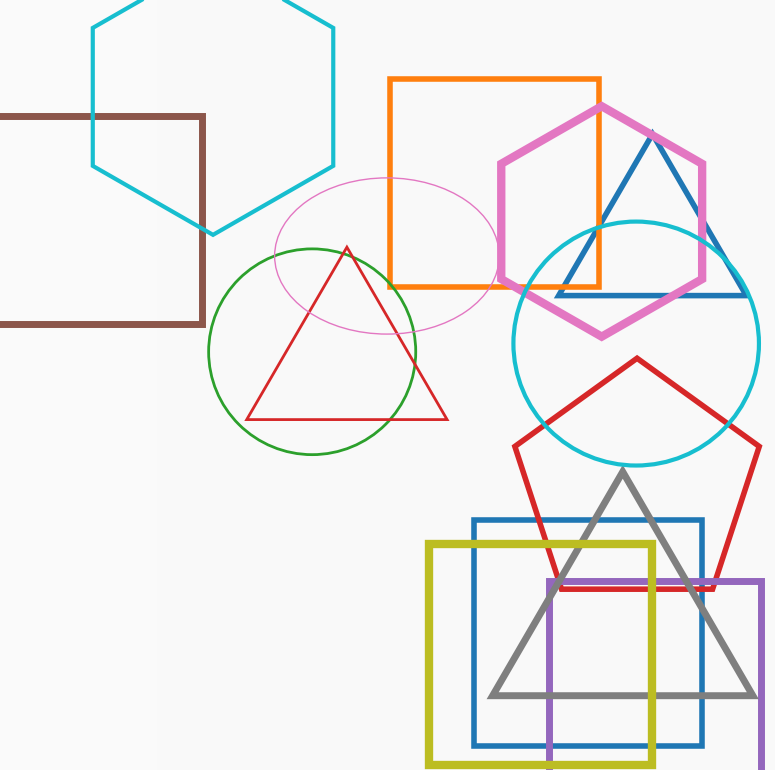[{"shape": "triangle", "thickness": 2, "radius": 0.7, "center": [0.842, 0.686]}, {"shape": "square", "thickness": 2, "radius": 0.73, "center": [0.759, 0.178]}, {"shape": "square", "thickness": 2, "radius": 0.67, "center": [0.638, 0.762]}, {"shape": "circle", "thickness": 1, "radius": 0.67, "center": [0.403, 0.543]}, {"shape": "triangle", "thickness": 1, "radius": 0.75, "center": [0.448, 0.53]}, {"shape": "pentagon", "thickness": 2, "radius": 0.83, "center": [0.822, 0.369]}, {"shape": "square", "thickness": 2.5, "radius": 0.68, "center": [0.846, 0.109]}, {"shape": "square", "thickness": 2.5, "radius": 0.67, "center": [0.126, 0.715]}, {"shape": "hexagon", "thickness": 3, "radius": 0.75, "center": [0.776, 0.712]}, {"shape": "oval", "thickness": 0.5, "radius": 0.72, "center": [0.499, 0.668]}, {"shape": "triangle", "thickness": 2.5, "radius": 0.97, "center": [0.804, 0.193]}, {"shape": "square", "thickness": 3, "radius": 0.72, "center": [0.697, 0.15]}, {"shape": "hexagon", "thickness": 1.5, "radius": 0.9, "center": [0.275, 0.874]}, {"shape": "circle", "thickness": 1.5, "radius": 0.79, "center": [0.821, 0.554]}]